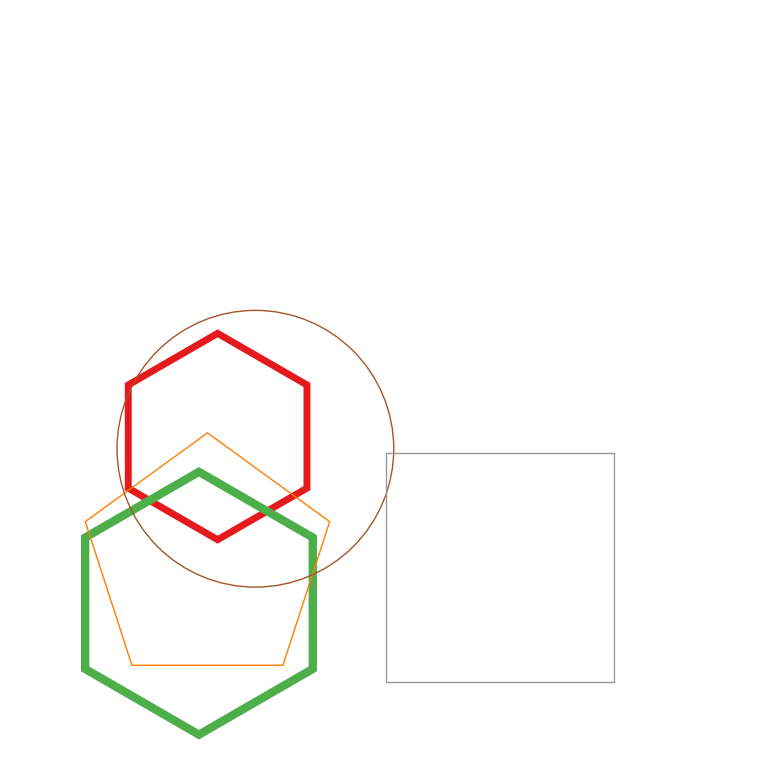[{"shape": "hexagon", "thickness": 2.5, "radius": 0.67, "center": [0.283, 0.433]}, {"shape": "hexagon", "thickness": 3, "radius": 0.85, "center": [0.258, 0.217]}, {"shape": "pentagon", "thickness": 0.5, "radius": 0.83, "center": [0.269, 0.271]}, {"shape": "circle", "thickness": 0.5, "radius": 0.9, "center": [0.332, 0.417]}, {"shape": "square", "thickness": 0.5, "radius": 0.74, "center": [0.649, 0.263]}]